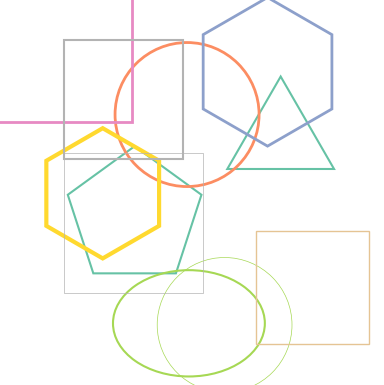[{"shape": "pentagon", "thickness": 1.5, "radius": 0.91, "center": [0.35, 0.438]}, {"shape": "triangle", "thickness": 1.5, "radius": 0.8, "center": [0.729, 0.641]}, {"shape": "circle", "thickness": 2, "radius": 0.94, "center": [0.486, 0.702]}, {"shape": "hexagon", "thickness": 2, "radius": 0.97, "center": [0.695, 0.814]}, {"shape": "square", "thickness": 2, "radius": 0.94, "center": [0.157, 0.869]}, {"shape": "oval", "thickness": 1.5, "radius": 0.99, "center": [0.491, 0.16]}, {"shape": "circle", "thickness": 0.5, "radius": 0.88, "center": [0.583, 0.156]}, {"shape": "hexagon", "thickness": 3, "radius": 0.85, "center": [0.267, 0.498]}, {"shape": "square", "thickness": 1, "radius": 0.73, "center": [0.811, 0.253]}, {"shape": "square", "thickness": 0.5, "radius": 0.91, "center": [0.347, 0.421]}, {"shape": "square", "thickness": 1.5, "radius": 0.78, "center": [0.321, 0.742]}]